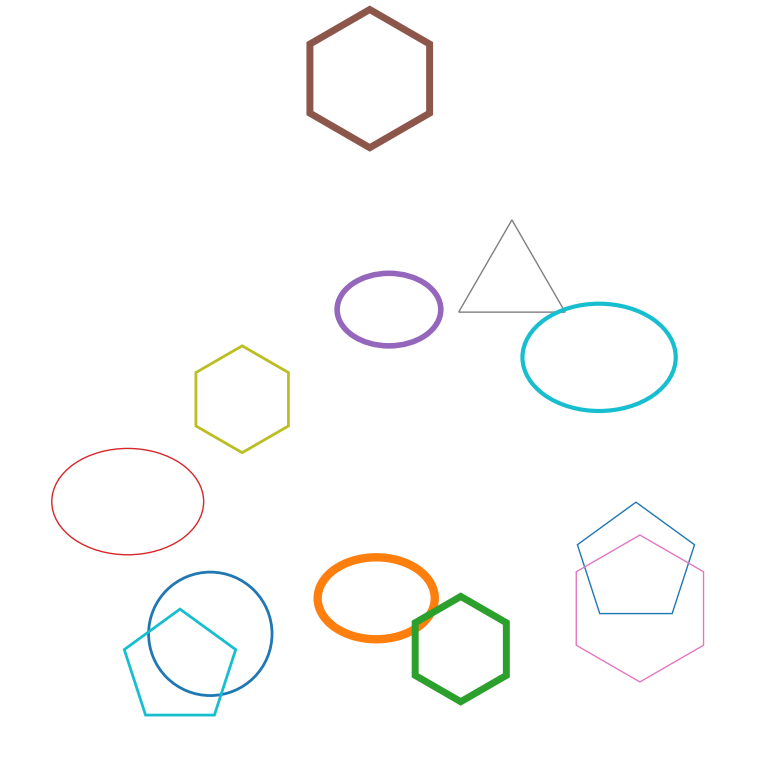[{"shape": "circle", "thickness": 1, "radius": 0.4, "center": [0.273, 0.177]}, {"shape": "pentagon", "thickness": 0.5, "radius": 0.4, "center": [0.826, 0.268]}, {"shape": "oval", "thickness": 3, "radius": 0.38, "center": [0.489, 0.223]}, {"shape": "hexagon", "thickness": 2.5, "radius": 0.34, "center": [0.598, 0.157]}, {"shape": "oval", "thickness": 0.5, "radius": 0.49, "center": [0.166, 0.349]}, {"shape": "oval", "thickness": 2, "radius": 0.34, "center": [0.505, 0.598]}, {"shape": "hexagon", "thickness": 2.5, "radius": 0.45, "center": [0.48, 0.898]}, {"shape": "hexagon", "thickness": 0.5, "radius": 0.48, "center": [0.831, 0.21]}, {"shape": "triangle", "thickness": 0.5, "radius": 0.4, "center": [0.665, 0.635]}, {"shape": "hexagon", "thickness": 1, "radius": 0.35, "center": [0.315, 0.481]}, {"shape": "pentagon", "thickness": 1, "radius": 0.38, "center": [0.234, 0.133]}, {"shape": "oval", "thickness": 1.5, "radius": 0.5, "center": [0.778, 0.536]}]